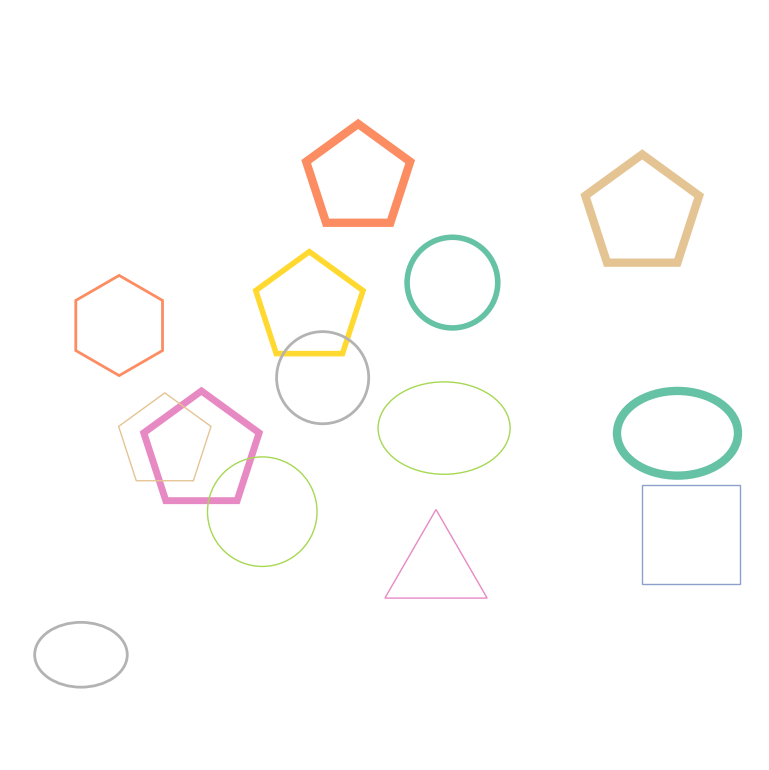[{"shape": "circle", "thickness": 2, "radius": 0.29, "center": [0.588, 0.633]}, {"shape": "oval", "thickness": 3, "radius": 0.39, "center": [0.88, 0.437]}, {"shape": "hexagon", "thickness": 1, "radius": 0.33, "center": [0.155, 0.577]}, {"shape": "pentagon", "thickness": 3, "radius": 0.35, "center": [0.465, 0.768]}, {"shape": "square", "thickness": 0.5, "radius": 0.32, "center": [0.898, 0.306]}, {"shape": "triangle", "thickness": 0.5, "radius": 0.38, "center": [0.566, 0.262]}, {"shape": "pentagon", "thickness": 2.5, "radius": 0.39, "center": [0.262, 0.413]}, {"shape": "circle", "thickness": 0.5, "radius": 0.36, "center": [0.341, 0.335]}, {"shape": "oval", "thickness": 0.5, "radius": 0.43, "center": [0.577, 0.444]}, {"shape": "pentagon", "thickness": 2, "radius": 0.37, "center": [0.402, 0.6]}, {"shape": "pentagon", "thickness": 0.5, "radius": 0.32, "center": [0.214, 0.427]}, {"shape": "pentagon", "thickness": 3, "radius": 0.39, "center": [0.834, 0.722]}, {"shape": "oval", "thickness": 1, "radius": 0.3, "center": [0.105, 0.15]}, {"shape": "circle", "thickness": 1, "radius": 0.3, "center": [0.419, 0.509]}]